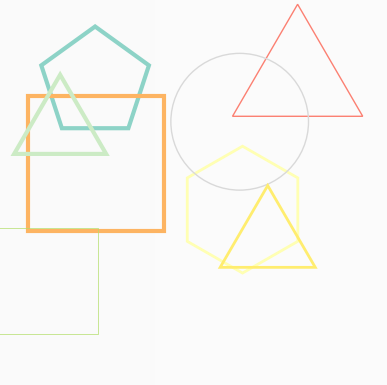[{"shape": "pentagon", "thickness": 3, "radius": 0.73, "center": [0.245, 0.785]}, {"shape": "hexagon", "thickness": 2, "radius": 0.82, "center": [0.626, 0.456]}, {"shape": "triangle", "thickness": 1, "radius": 0.97, "center": [0.768, 0.795]}, {"shape": "square", "thickness": 3, "radius": 0.87, "center": [0.248, 0.575]}, {"shape": "square", "thickness": 0.5, "radius": 0.69, "center": [0.116, 0.27]}, {"shape": "circle", "thickness": 1, "radius": 0.89, "center": [0.619, 0.684]}, {"shape": "triangle", "thickness": 3, "radius": 0.69, "center": [0.155, 0.669]}, {"shape": "triangle", "thickness": 2, "radius": 0.71, "center": [0.691, 0.376]}]